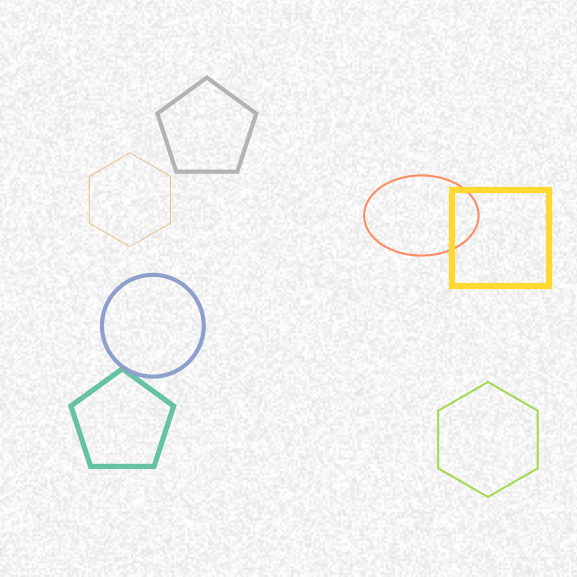[{"shape": "pentagon", "thickness": 2.5, "radius": 0.47, "center": [0.212, 0.267]}, {"shape": "oval", "thickness": 1, "radius": 0.5, "center": [0.73, 0.626]}, {"shape": "circle", "thickness": 2, "radius": 0.44, "center": [0.265, 0.435]}, {"shape": "hexagon", "thickness": 1, "radius": 0.5, "center": [0.845, 0.238]}, {"shape": "square", "thickness": 3, "radius": 0.42, "center": [0.867, 0.587]}, {"shape": "hexagon", "thickness": 0.5, "radius": 0.41, "center": [0.225, 0.653]}, {"shape": "pentagon", "thickness": 2, "radius": 0.45, "center": [0.358, 0.775]}]